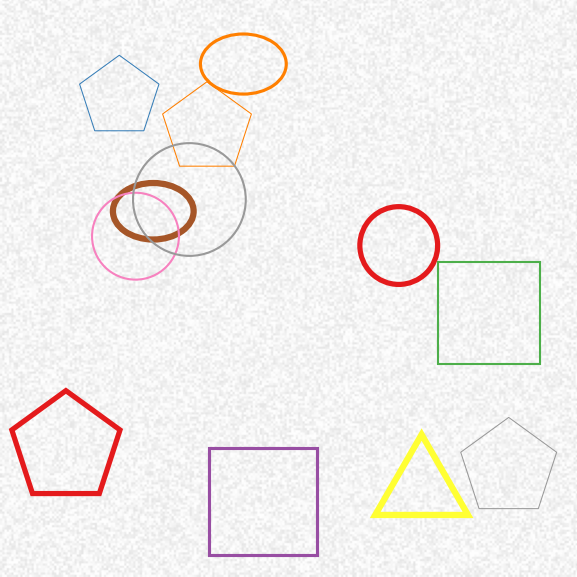[{"shape": "circle", "thickness": 2.5, "radius": 0.34, "center": [0.69, 0.574]}, {"shape": "pentagon", "thickness": 2.5, "radius": 0.49, "center": [0.114, 0.224]}, {"shape": "pentagon", "thickness": 0.5, "radius": 0.36, "center": [0.207, 0.831]}, {"shape": "square", "thickness": 1, "radius": 0.44, "center": [0.847, 0.458]}, {"shape": "square", "thickness": 1.5, "radius": 0.47, "center": [0.455, 0.131]}, {"shape": "pentagon", "thickness": 0.5, "radius": 0.4, "center": [0.358, 0.777]}, {"shape": "oval", "thickness": 1.5, "radius": 0.37, "center": [0.421, 0.888]}, {"shape": "triangle", "thickness": 3, "radius": 0.46, "center": [0.73, 0.154]}, {"shape": "oval", "thickness": 3, "radius": 0.35, "center": [0.265, 0.633]}, {"shape": "circle", "thickness": 1, "radius": 0.38, "center": [0.235, 0.59]}, {"shape": "circle", "thickness": 1, "radius": 0.49, "center": [0.328, 0.654]}, {"shape": "pentagon", "thickness": 0.5, "radius": 0.44, "center": [0.881, 0.189]}]